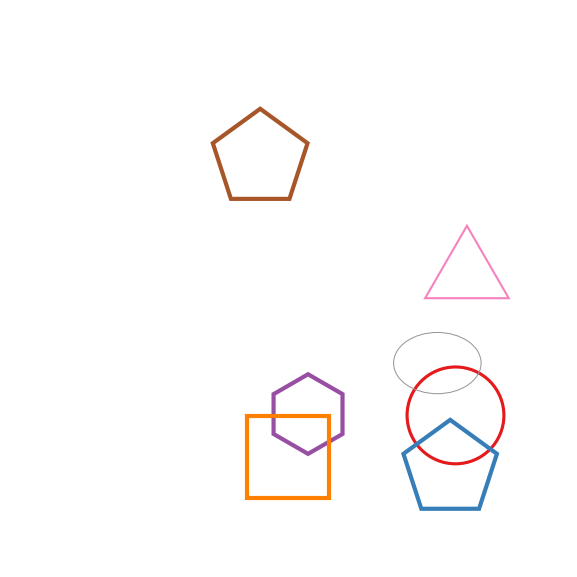[{"shape": "circle", "thickness": 1.5, "radius": 0.42, "center": [0.789, 0.28]}, {"shape": "pentagon", "thickness": 2, "radius": 0.43, "center": [0.78, 0.187]}, {"shape": "hexagon", "thickness": 2, "radius": 0.34, "center": [0.533, 0.282]}, {"shape": "square", "thickness": 2, "radius": 0.35, "center": [0.499, 0.207]}, {"shape": "pentagon", "thickness": 2, "radius": 0.43, "center": [0.451, 0.725]}, {"shape": "triangle", "thickness": 1, "radius": 0.42, "center": [0.809, 0.525]}, {"shape": "oval", "thickness": 0.5, "radius": 0.38, "center": [0.757, 0.37]}]